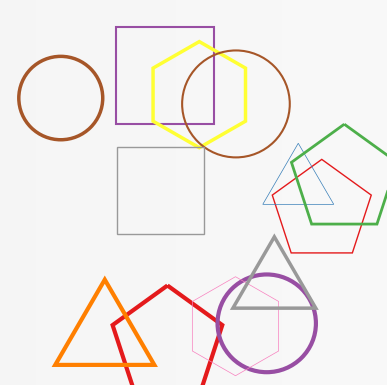[{"shape": "pentagon", "thickness": 1, "radius": 0.67, "center": [0.83, 0.452]}, {"shape": "pentagon", "thickness": 3, "radius": 0.74, "center": [0.432, 0.11]}, {"shape": "triangle", "thickness": 0.5, "radius": 0.53, "center": [0.77, 0.522]}, {"shape": "pentagon", "thickness": 2, "radius": 0.72, "center": [0.888, 0.534]}, {"shape": "square", "thickness": 1.5, "radius": 0.63, "center": [0.425, 0.804]}, {"shape": "circle", "thickness": 3, "radius": 0.63, "center": [0.688, 0.16]}, {"shape": "triangle", "thickness": 3, "radius": 0.74, "center": [0.27, 0.126]}, {"shape": "hexagon", "thickness": 2.5, "radius": 0.69, "center": [0.514, 0.754]}, {"shape": "circle", "thickness": 2.5, "radius": 0.54, "center": [0.157, 0.745]}, {"shape": "circle", "thickness": 1.5, "radius": 0.69, "center": [0.609, 0.73]}, {"shape": "hexagon", "thickness": 0.5, "radius": 0.64, "center": [0.608, 0.153]}, {"shape": "triangle", "thickness": 2.5, "radius": 0.62, "center": [0.708, 0.261]}, {"shape": "square", "thickness": 1, "radius": 0.56, "center": [0.414, 0.506]}]